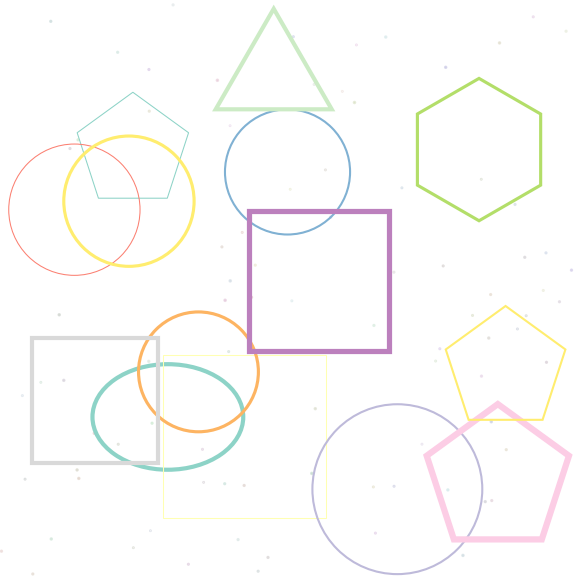[{"shape": "oval", "thickness": 2, "radius": 0.65, "center": [0.291, 0.277]}, {"shape": "pentagon", "thickness": 0.5, "radius": 0.51, "center": [0.23, 0.738]}, {"shape": "square", "thickness": 0.5, "radius": 0.71, "center": [0.423, 0.243]}, {"shape": "circle", "thickness": 1, "radius": 0.74, "center": [0.688, 0.152]}, {"shape": "circle", "thickness": 0.5, "radius": 0.57, "center": [0.129, 0.636]}, {"shape": "circle", "thickness": 1, "radius": 0.54, "center": [0.498, 0.701]}, {"shape": "circle", "thickness": 1.5, "radius": 0.52, "center": [0.344, 0.355]}, {"shape": "hexagon", "thickness": 1.5, "radius": 0.62, "center": [0.829, 0.74]}, {"shape": "pentagon", "thickness": 3, "radius": 0.65, "center": [0.862, 0.17]}, {"shape": "square", "thickness": 2, "radius": 0.54, "center": [0.164, 0.306]}, {"shape": "square", "thickness": 2.5, "radius": 0.61, "center": [0.552, 0.513]}, {"shape": "triangle", "thickness": 2, "radius": 0.58, "center": [0.474, 0.868]}, {"shape": "circle", "thickness": 1.5, "radius": 0.56, "center": [0.223, 0.651]}, {"shape": "pentagon", "thickness": 1, "radius": 0.54, "center": [0.875, 0.36]}]